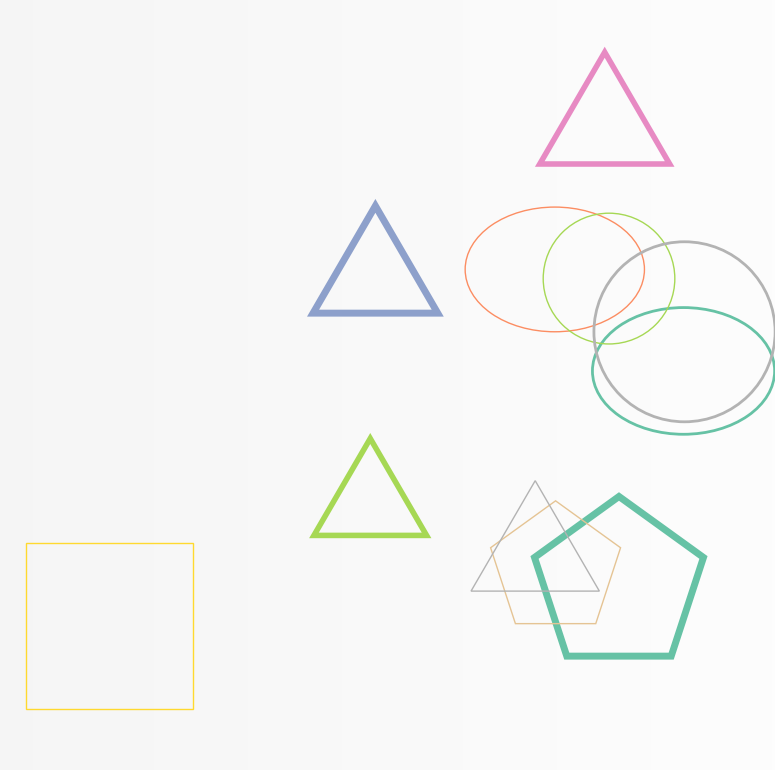[{"shape": "oval", "thickness": 1, "radius": 0.59, "center": [0.882, 0.518]}, {"shape": "pentagon", "thickness": 2.5, "radius": 0.57, "center": [0.799, 0.241]}, {"shape": "oval", "thickness": 0.5, "radius": 0.58, "center": [0.716, 0.65]}, {"shape": "triangle", "thickness": 2.5, "radius": 0.46, "center": [0.484, 0.64]}, {"shape": "triangle", "thickness": 2, "radius": 0.48, "center": [0.78, 0.835]}, {"shape": "circle", "thickness": 0.5, "radius": 0.42, "center": [0.786, 0.638]}, {"shape": "triangle", "thickness": 2, "radius": 0.42, "center": [0.478, 0.347]}, {"shape": "square", "thickness": 0.5, "radius": 0.54, "center": [0.141, 0.187]}, {"shape": "pentagon", "thickness": 0.5, "radius": 0.44, "center": [0.717, 0.261]}, {"shape": "circle", "thickness": 1, "radius": 0.58, "center": [0.883, 0.569]}, {"shape": "triangle", "thickness": 0.5, "radius": 0.48, "center": [0.691, 0.28]}]